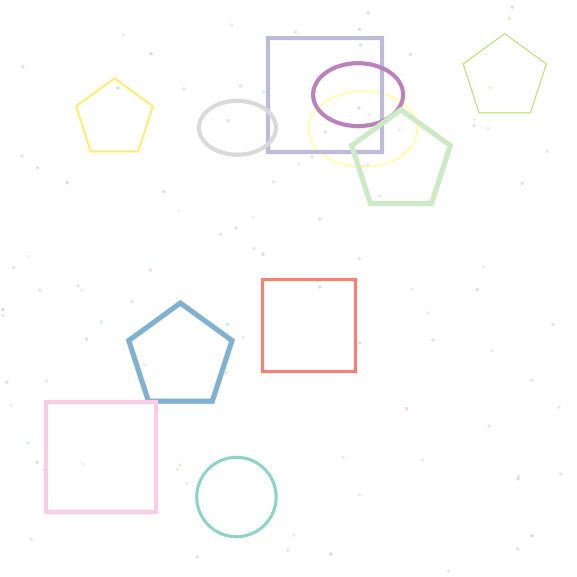[{"shape": "circle", "thickness": 1.5, "radius": 0.34, "center": [0.409, 0.139]}, {"shape": "oval", "thickness": 1, "radius": 0.47, "center": [0.629, 0.776]}, {"shape": "square", "thickness": 2, "radius": 0.49, "center": [0.562, 0.834]}, {"shape": "square", "thickness": 1.5, "radius": 0.4, "center": [0.534, 0.436]}, {"shape": "pentagon", "thickness": 2.5, "radius": 0.47, "center": [0.312, 0.38]}, {"shape": "pentagon", "thickness": 0.5, "radius": 0.38, "center": [0.874, 0.865]}, {"shape": "square", "thickness": 2, "radius": 0.48, "center": [0.175, 0.208]}, {"shape": "oval", "thickness": 2, "radius": 0.33, "center": [0.411, 0.778]}, {"shape": "oval", "thickness": 2, "radius": 0.39, "center": [0.62, 0.835]}, {"shape": "pentagon", "thickness": 2.5, "radius": 0.45, "center": [0.694, 0.719]}, {"shape": "pentagon", "thickness": 1, "radius": 0.35, "center": [0.198, 0.794]}]